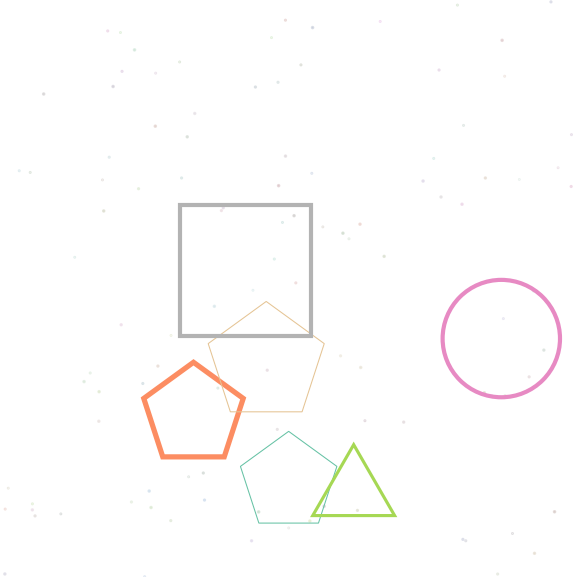[{"shape": "pentagon", "thickness": 0.5, "radius": 0.44, "center": [0.5, 0.164]}, {"shape": "pentagon", "thickness": 2.5, "radius": 0.45, "center": [0.335, 0.281]}, {"shape": "circle", "thickness": 2, "radius": 0.51, "center": [0.868, 0.413]}, {"shape": "triangle", "thickness": 1.5, "radius": 0.41, "center": [0.612, 0.147]}, {"shape": "pentagon", "thickness": 0.5, "radius": 0.53, "center": [0.461, 0.371]}, {"shape": "square", "thickness": 2, "radius": 0.57, "center": [0.424, 0.531]}]